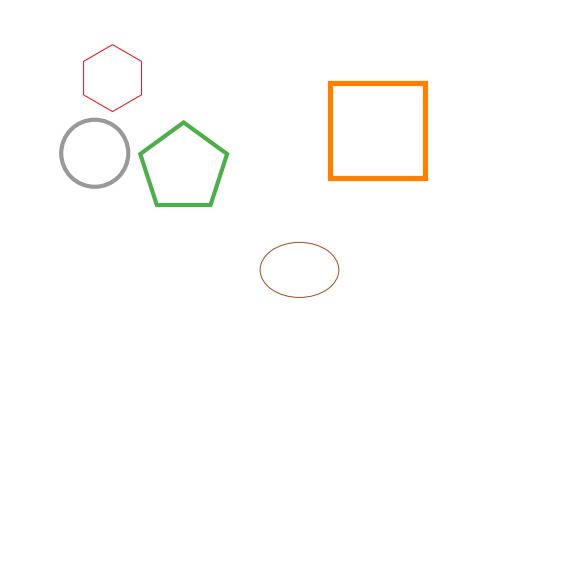[{"shape": "hexagon", "thickness": 0.5, "radius": 0.29, "center": [0.195, 0.864]}, {"shape": "pentagon", "thickness": 2, "radius": 0.4, "center": [0.318, 0.708]}, {"shape": "square", "thickness": 2.5, "radius": 0.41, "center": [0.654, 0.774]}, {"shape": "oval", "thickness": 0.5, "radius": 0.34, "center": [0.519, 0.532]}, {"shape": "circle", "thickness": 2, "radius": 0.29, "center": [0.164, 0.734]}]